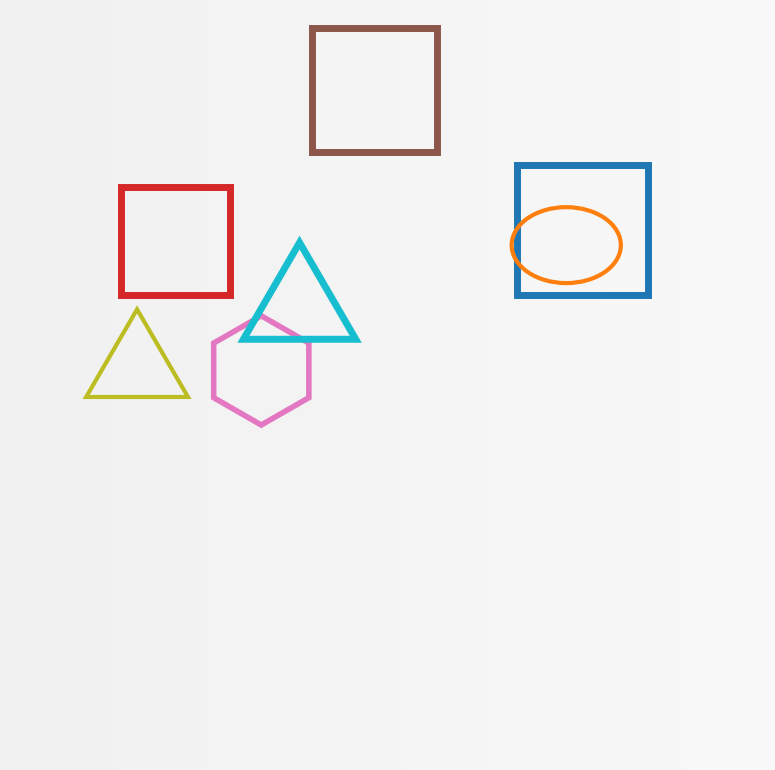[{"shape": "square", "thickness": 2.5, "radius": 0.42, "center": [0.751, 0.701]}, {"shape": "oval", "thickness": 1.5, "radius": 0.35, "center": [0.731, 0.682]}, {"shape": "square", "thickness": 2.5, "radius": 0.35, "center": [0.226, 0.687]}, {"shape": "square", "thickness": 2.5, "radius": 0.4, "center": [0.484, 0.883]}, {"shape": "hexagon", "thickness": 2, "radius": 0.35, "center": [0.337, 0.519]}, {"shape": "triangle", "thickness": 1.5, "radius": 0.38, "center": [0.177, 0.522]}, {"shape": "triangle", "thickness": 2.5, "radius": 0.42, "center": [0.387, 0.601]}]